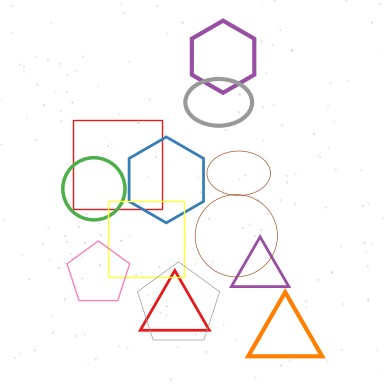[{"shape": "square", "thickness": 1, "radius": 0.58, "center": [0.304, 0.573]}, {"shape": "triangle", "thickness": 2, "radius": 0.52, "center": [0.454, 0.194]}, {"shape": "hexagon", "thickness": 2, "radius": 0.56, "center": [0.432, 0.533]}, {"shape": "circle", "thickness": 2.5, "radius": 0.4, "center": [0.244, 0.51]}, {"shape": "triangle", "thickness": 2, "radius": 0.43, "center": [0.676, 0.299]}, {"shape": "hexagon", "thickness": 3, "radius": 0.47, "center": [0.579, 0.853]}, {"shape": "triangle", "thickness": 3, "radius": 0.55, "center": [0.741, 0.13]}, {"shape": "square", "thickness": 1, "radius": 0.49, "center": [0.379, 0.379]}, {"shape": "oval", "thickness": 0.5, "radius": 0.41, "center": [0.62, 0.55]}, {"shape": "circle", "thickness": 0.5, "radius": 0.53, "center": [0.614, 0.388]}, {"shape": "pentagon", "thickness": 1, "radius": 0.43, "center": [0.255, 0.289]}, {"shape": "oval", "thickness": 3, "radius": 0.43, "center": [0.568, 0.734]}, {"shape": "pentagon", "thickness": 0.5, "radius": 0.56, "center": [0.464, 0.208]}]